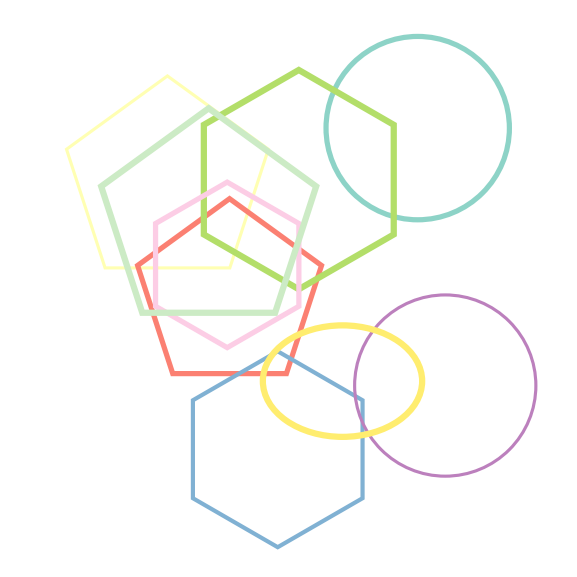[{"shape": "circle", "thickness": 2.5, "radius": 0.79, "center": [0.723, 0.777]}, {"shape": "pentagon", "thickness": 1.5, "radius": 0.92, "center": [0.29, 0.684]}, {"shape": "pentagon", "thickness": 2.5, "radius": 0.84, "center": [0.398, 0.488]}, {"shape": "hexagon", "thickness": 2, "radius": 0.85, "center": [0.481, 0.221]}, {"shape": "hexagon", "thickness": 3, "radius": 0.95, "center": [0.517, 0.688]}, {"shape": "hexagon", "thickness": 2.5, "radius": 0.72, "center": [0.393, 0.54]}, {"shape": "circle", "thickness": 1.5, "radius": 0.78, "center": [0.771, 0.332]}, {"shape": "pentagon", "thickness": 3, "radius": 0.98, "center": [0.361, 0.616]}, {"shape": "oval", "thickness": 3, "radius": 0.69, "center": [0.593, 0.339]}]